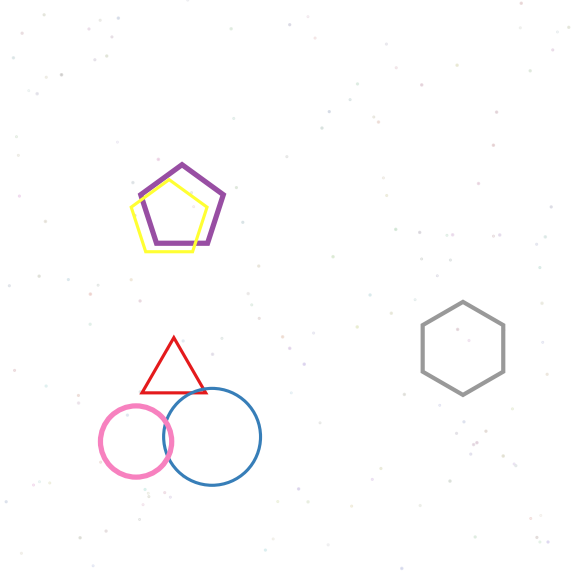[{"shape": "triangle", "thickness": 1.5, "radius": 0.32, "center": [0.301, 0.351]}, {"shape": "circle", "thickness": 1.5, "radius": 0.42, "center": [0.367, 0.243]}, {"shape": "pentagon", "thickness": 2.5, "radius": 0.38, "center": [0.315, 0.639]}, {"shape": "pentagon", "thickness": 1.5, "radius": 0.35, "center": [0.293, 0.619]}, {"shape": "circle", "thickness": 2.5, "radius": 0.31, "center": [0.236, 0.235]}, {"shape": "hexagon", "thickness": 2, "radius": 0.4, "center": [0.802, 0.396]}]